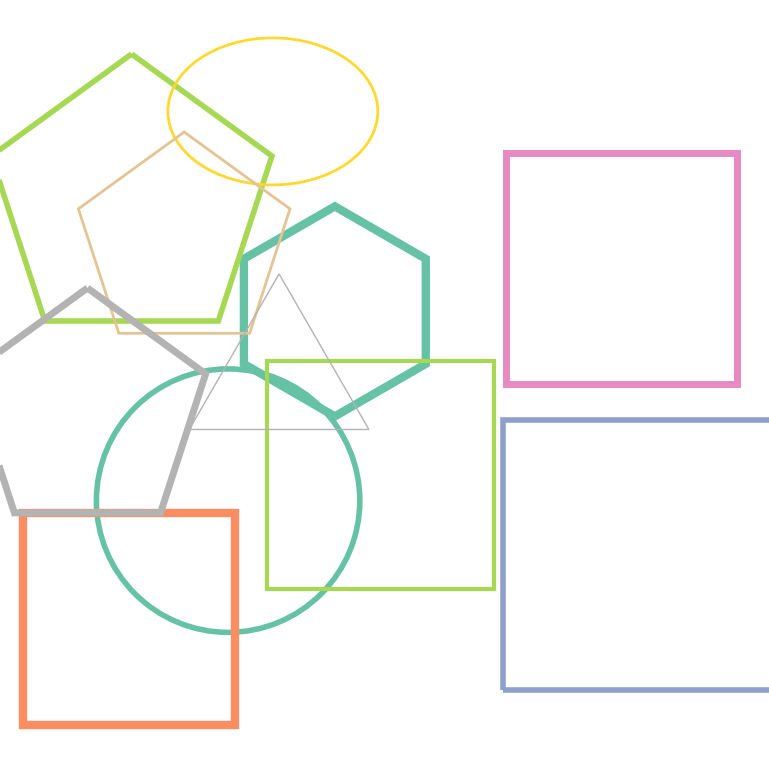[{"shape": "hexagon", "thickness": 3, "radius": 0.68, "center": [0.435, 0.596]}, {"shape": "circle", "thickness": 2, "radius": 0.86, "center": [0.296, 0.35]}, {"shape": "square", "thickness": 3, "radius": 0.69, "center": [0.168, 0.196]}, {"shape": "square", "thickness": 2, "radius": 0.88, "center": [0.829, 0.279]}, {"shape": "square", "thickness": 2.5, "radius": 0.75, "center": [0.807, 0.652]}, {"shape": "square", "thickness": 1.5, "radius": 0.74, "center": [0.494, 0.383]}, {"shape": "pentagon", "thickness": 2, "radius": 0.96, "center": [0.171, 0.738]}, {"shape": "oval", "thickness": 1, "radius": 0.68, "center": [0.354, 0.855]}, {"shape": "pentagon", "thickness": 1, "radius": 0.72, "center": [0.239, 0.684]}, {"shape": "triangle", "thickness": 0.5, "radius": 0.67, "center": [0.362, 0.51]}, {"shape": "pentagon", "thickness": 2.5, "radius": 0.81, "center": [0.114, 0.465]}]